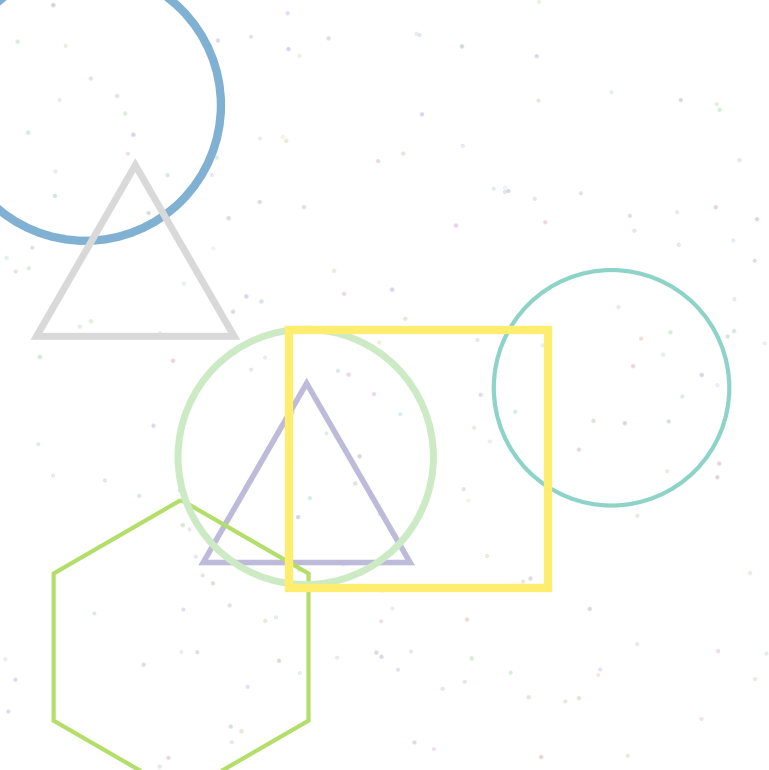[{"shape": "circle", "thickness": 1.5, "radius": 0.76, "center": [0.794, 0.496]}, {"shape": "triangle", "thickness": 2, "radius": 0.78, "center": [0.398, 0.347]}, {"shape": "circle", "thickness": 3, "radius": 0.88, "center": [0.111, 0.863]}, {"shape": "hexagon", "thickness": 1.5, "radius": 0.96, "center": [0.235, 0.16]}, {"shape": "triangle", "thickness": 2.5, "radius": 0.74, "center": [0.176, 0.637]}, {"shape": "circle", "thickness": 2.5, "radius": 0.83, "center": [0.397, 0.407]}, {"shape": "square", "thickness": 3, "radius": 0.84, "center": [0.543, 0.404]}]